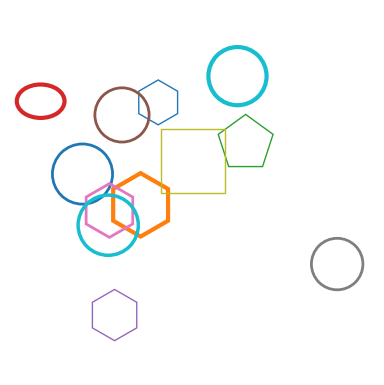[{"shape": "circle", "thickness": 2, "radius": 0.39, "center": [0.214, 0.548]}, {"shape": "hexagon", "thickness": 1, "radius": 0.29, "center": [0.411, 0.734]}, {"shape": "hexagon", "thickness": 3, "radius": 0.41, "center": [0.365, 0.468]}, {"shape": "pentagon", "thickness": 1, "radius": 0.37, "center": [0.638, 0.628]}, {"shape": "oval", "thickness": 3, "radius": 0.31, "center": [0.106, 0.737]}, {"shape": "hexagon", "thickness": 1, "radius": 0.33, "center": [0.298, 0.182]}, {"shape": "circle", "thickness": 2, "radius": 0.35, "center": [0.317, 0.701]}, {"shape": "hexagon", "thickness": 2, "radius": 0.35, "center": [0.284, 0.453]}, {"shape": "circle", "thickness": 2, "radius": 0.33, "center": [0.876, 0.314]}, {"shape": "square", "thickness": 1, "radius": 0.42, "center": [0.5, 0.582]}, {"shape": "circle", "thickness": 3, "radius": 0.38, "center": [0.617, 0.802]}, {"shape": "circle", "thickness": 2.5, "radius": 0.39, "center": [0.281, 0.415]}]